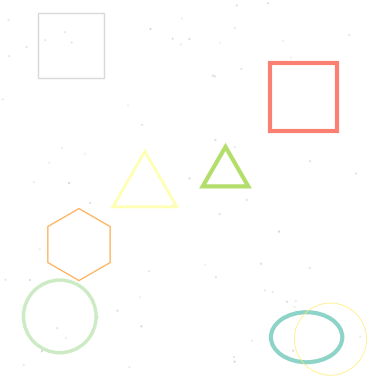[{"shape": "oval", "thickness": 3, "radius": 0.46, "center": [0.796, 0.124]}, {"shape": "triangle", "thickness": 2, "radius": 0.48, "center": [0.376, 0.511]}, {"shape": "square", "thickness": 3, "radius": 0.44, "center": [0.788, 0.748]}, {"shape": "hexagon", "thickness": 1, "radius": 0.47, "center": [0.205, 0.365]}, {"shape": "triangle", "thickness": 3, "radius": 0.34, "center": [0.586, 0.55]}, {"shape": "square", "thickness": 1, "radius": 0.43, "center": [0.184, 0.882]}, {"shape": "circle", "thickness": 2.5, "radius": 0.47, "center": [0.155, 0.178]}, {"shape": "circle", "thickness": 0.5, "radius": 0.47, "center": [0.858, 0.119]}]